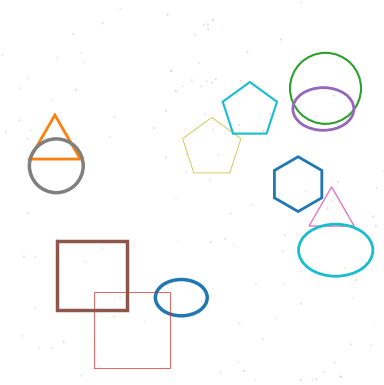[{"shape": "hexagon", "thickness": 2, "radius": 0.36, "center": [0.774, 0.522]}, {"shape": "oval", "thickness": 2.5, "radius": 0.34, "center": [0.471, 0.227]}, {"shape": "triangle", "thickness": 2, "radius": 0.38, "center": [0.143, 0.625]}, {"shape": "circle", "thickness": 1.5, "radius": 0.46, "center": [0.845, 0.771]}, {"shape": "square", "thickness": 0.5, "radius": 0.49, "center": [0.343, 0.143]}, {"shape": "oval", "thickness": 2, "radius": 0.4, "center": [0.84, 0.717]}, {"shape": "square", "thickness": 2.5, "radius": 0.45, "center": [0.239, 0.284]}, {"shape": "triangle", "thickness": 1, "radius": 0.34, "center": [0.861, 0.447]}, {"shape": "circle", "thickness": 2.5, "radius": 0.35, "center": [0.146, 0.569]}, {"shape": "pentagon", "thickness": 0.5, "radius": 0.4, "center": [0.55, 0.615]}, {"shape": "oval", "thickness": 2, "radius": 0.48, "center": [0.872, 0.35]}, {"shape": "pentagon", "thickness": 1.5, "radius": 0.37, "center": [0.649, 0.713]}]